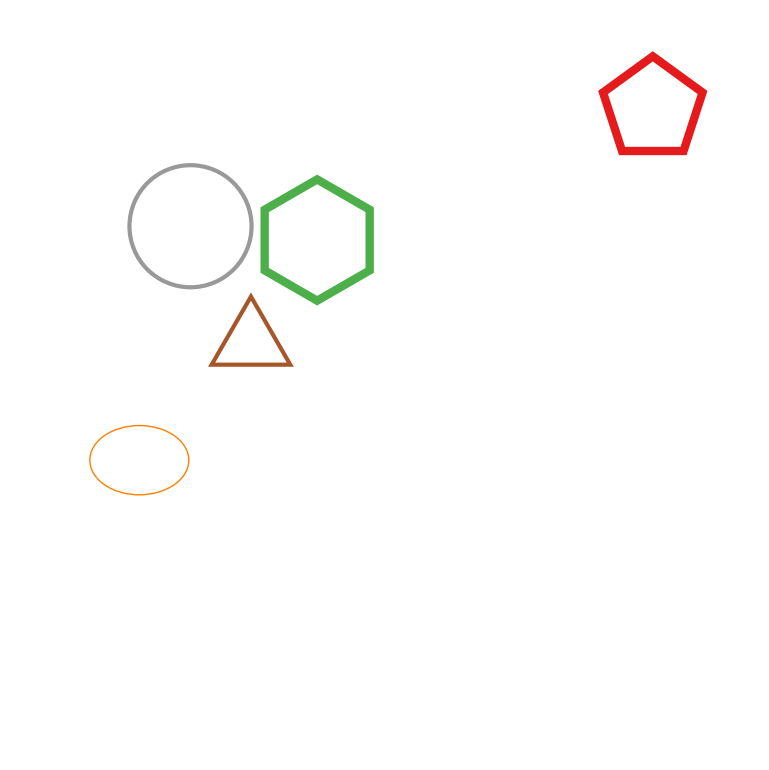[{"shape": "pentagon", "thickness": 3, "radius": 0.34, "center": [0.848, 0.859]}, {"shape": "hexagon", "thickness": 3, "radius": 0.39, "center": [0.412, 0.688]}, {"shape": "oval", "thickness": 0.5, "radius": 0.32, "center": [0.181, 0.402]}, {"shape": "triangle", "thickness": 1.5, "radius": 0.29, "center": [0.326, 0.556]}, {"shape": "circle", "thickness": 1.5, "radius": 0.4, "center": [0.247, 0.706]}]